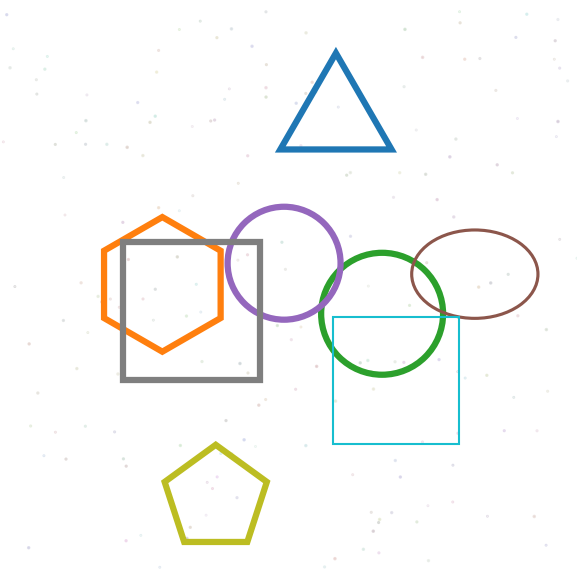[{"shape": "triangle", "thickness": 3, "radius": 0.56, "center": [0.582, 0.796]}, {"shape": "hexagon", "thickness": 3, "radius": 0.58, "center": [0.281, 0.507]}, {"shape": "circle", "thickness": 3, "radius": 0.53, "center": [0.662, 0.456]}, {"shape": "circle", "thickness": 3, "radius": 0.49, "center": [0.492, 0.543]}, {"shape": "oval", "thickness": 1.5, "radius": 0.55, "center": [0.822, 0.524]}, {"shape": "square", "thickness": 3, "radius": 0.6, "center": [0.332, 0.461]}, {"shape": "pentagon", "thickness": 3, "radius": 0.47, "center": [0.374, 0.136]}, {"shape": "square", "thickness": 1, "radius": 0.55, "center": [0.686, 0.34]}]